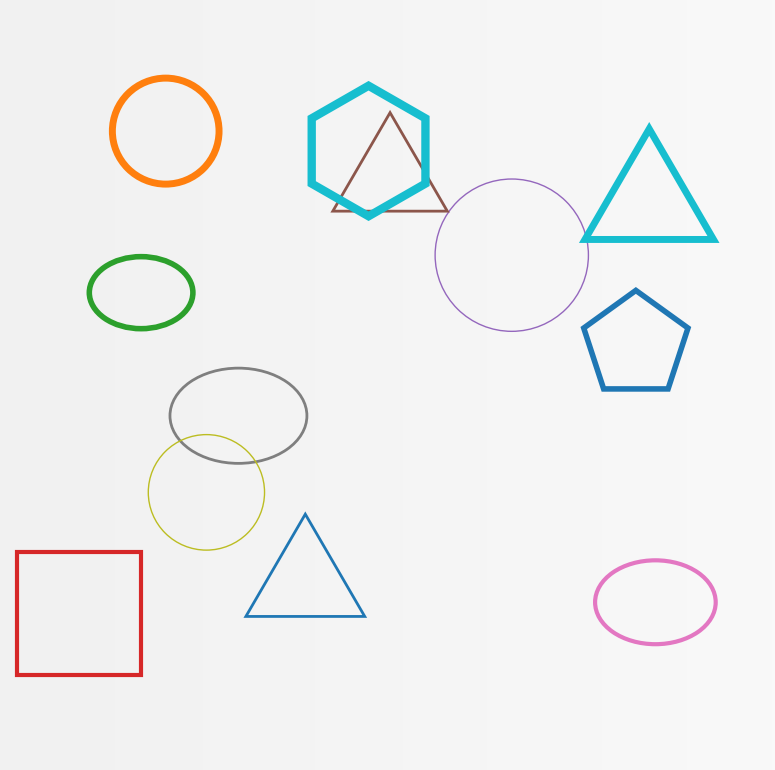[{"shape": "triangle", "thickness": 1, "radius": 0.44, "center": [0.394, 0.244]}, {"shape": "pentagon", "thickness": 2, "radius": 0.35, "center": [0.82, 0.552]}, {"shape": "circle", "thickness": 2.5, "radius": 0.34, "center": [0.214, 0.83]}, {"shape": "oval", "thickness": 2, "radius": 0.33, "center": [0.182, 0.62]}, {"shape": "square", "thickness": 1.5, "radius": 0.4, "center": [0.101, 0.204]}, {"shape": "circle", "thickness": 0.5, "radius": 0.49, "center": [0.66, 0.669]}, {"shape": "triangle", "thickness": 1, "radius": 0.43, "center": [0.503, 0.768]}, {"shape": "oval", "thickness": 1.5, "radius": 0.39, "center": [0.846, 0.218]}, {"shape": "oval", "thickness": 1, "radius": 0.44, "center": [0.308, 0.46]}, {"shape": "circle", "thickness": 0.5, "radius": 0.37, "center": [0.266, 0.361]}, {"shape": "triangle", "thickness": 2.5, "radius": 0.48, "center": [0.838, 0.737]}, {"shape": "hexagon", "thickness": 3, "radius": 0.42, "center": [0.476, 0.804]}]